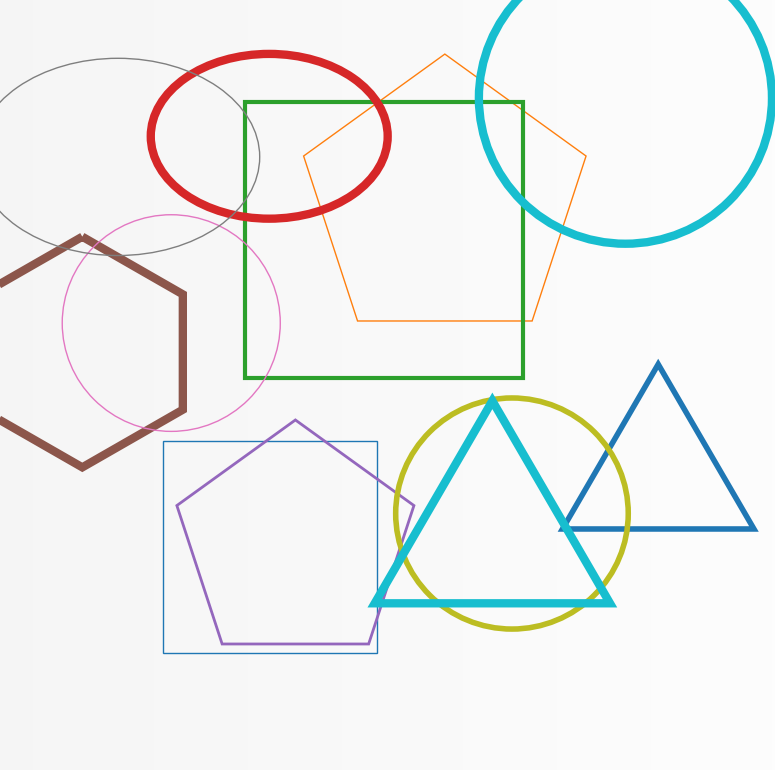[{"shape": "triangle", "thickness": 2, "radius": 0.71, "center": [0.849, 0.384]}, {"shape": "square", "thickness": 0.5, "radius": 0.69, "center": [0.349, 0.289]}, {"shape": "pentagon", "thickness": 0.5, "radius": 0.96, "center": [0.574, 0.738]}, {"shape": "square", "thickness": 1.5, "radius": 0.9, "center": [0.496, 0.688]}, {"shape": "oval", "thickness": 3, "radius": 0.76, "center": [0.347, 0.823]}, {"shape": "pentagon", "thickness": 1, "radius": 0.8, "center": [0.381, 0.294]}, {"shape": "hexagon", "thickness": 3, "radius": 0.75, "center": [0.106, 0.543]}, {"shape": "circle", "thickness": 0.5, "radius": 0.7, "center": [0.221, 0.58]}, {"shape": "oval", "thickness": 0.5, "radius": 0.91, "center": [0.152, 0.796]}, {"shape": "circle", "thickness": 2, "radius": 0.75, "center": [0.661, 0.333]}, {"shape": "circle", "thickness": 3, "radius": 0.95, "center": [0.807, 0.873]}, {"shape": "triangle", "thickness": 3, "radius": 0.88, "center": [0.635, 0.304]}]